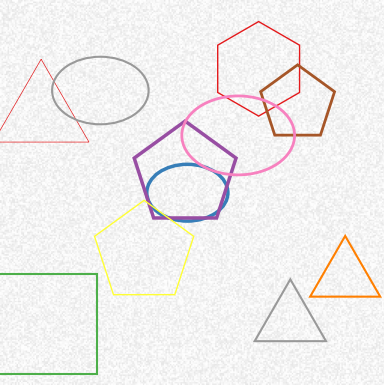[{"shape": "triangle", "thickness": 0.5, "radius": 0.72, "center": [0.107, 0.703]}, {"shape": "hexagon", "thickness": 1, "radius": 0.61, "center": [0.672, 0.821]}, {"shape": "oval", "thickness": 2.5, "radius": 0.53, "center": [0.487, 0.499]}, {"shape": "square", "thickness": 1.5, "radius": 0.65, "center": [0.121, 0.158]}, {"shape": "pentagon", "thickness": 2.5, "radius": 0.7, "center": [0.481, 0.546]}, {"shape": "triangle", "thickness": 1.5, "radius": 0.53, "center": [0.897, 0.282]}, {"shape": "pentagon", "thickness": 1, "radius": 0.68, "center": [0.374, 0.344]}, {"shape": "pentagon", "thickness": 2, "radius": 0.5, "center": [0.773, 0.731]}, {"shape": "oval", "thickness": 2, "radius": 0.73, "center": [0.619, 0.648]}, {"shape": "oval", "thickness": 1.5, "radius": 0.63, "center": [0.261, 0.765]}, {"shape": "triangle", "thickness": 1.5, "radius": 0.54, "center": [0.754, 0.167]}]